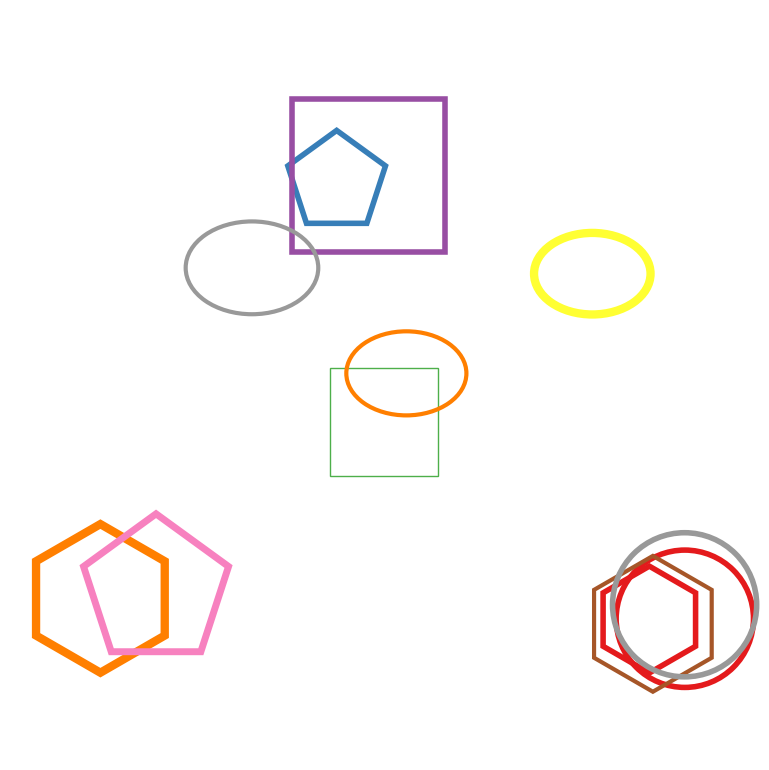[{"shape": "hexagon", "thickness": 2, "radius": 0.35, "center": [0.843, 0.195]}, {"shape": "circle", "thickness": 2, "radius": 0.45, "center": [0.889, 0.196]}, {"shape": "pentagon", "thickness": 2, "radius": 0.33, "center": [0.437, 0.764]}, {"shape": "square", "thickness": 0.5, "radius": 0.35, "center": [0.499, 0.452]}, {"shape": "square", "thickness": 2, "radius": 0.5, "center": [0.479, 0.772]}, {"shape": "oval", "thickness": 1.5, "radius": 0.39, "center": [0.528, 0.515]}, {"shape": "hexagon", "thickness": 3, "radius": 0.48, "center": [0.13, 0.223]}, {"shape": "oval", "thickness": 3, "radius": 0.38, "center": [0.769, 0.645]}, {"shape": "hexagon", "thickness": 1.5, "radius": 0.44, "center": [0.848, 0.19]}, {"shape": "pentagon", "thickness": 2.5, "radius": 0.49, "center": [0.203, 0.234]}, {"shape": "circle", "thickness": 2, "radius": 0.47, "center": [0.889, 0.215]}, {"shape": "oval", "thickness": 1.5, "radius": 0.43, "center": [0.327, 0.652]}]